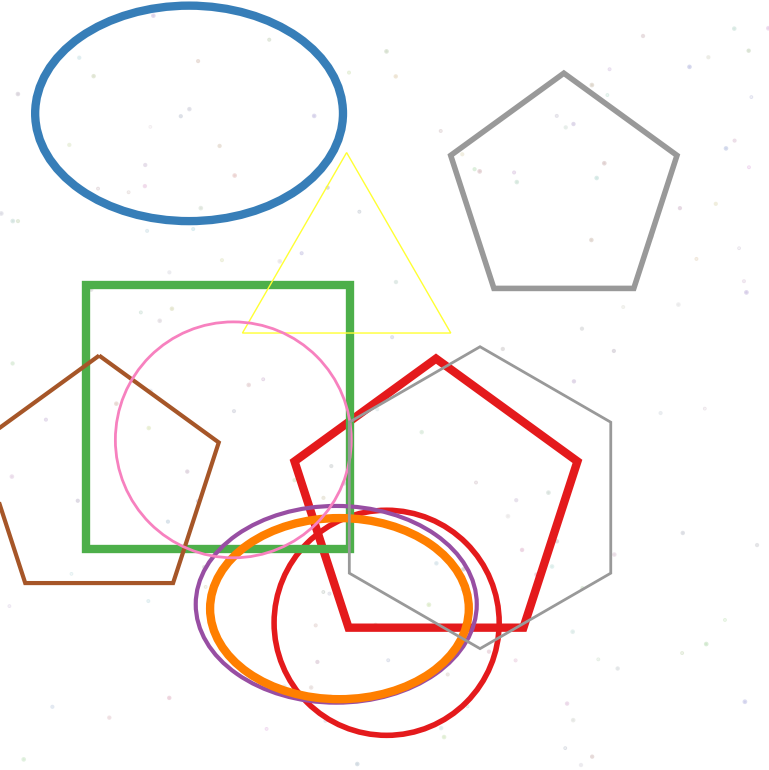[{"shape": "circle", "thickness": 2, "radius": 0.73, "center": [0.502, 0.191]}, {"shape": "pentagon", "thickness": 3, "radius": 0.97, "center": [0.566, 0.341]}, {"shape": "oval", "thickness": 3, "radius": 1.0, "center": [0.246, 0.853]}, {"shape": "square", "thickness": 3, "radius": 0.86, "center": [0.283, 0.459]}, {"shape": "oval", "thickness": 1.5, "radius": 0.91, "center": [0.437, 0.215]}, {"shape": "oval", "thickness": 3, "radius": 0.84, "center": [0.441, 0.21]}, {"shape": "triangle", "thickness": 0.5, "radius": 0.78, "center": [0.45, 0.646]}, {"shape": "pentagon", "thickness": 1.5, "radius": 0.82, "center": [0.129, 0.375]}, {"shape": "circle", "thickness": 1, "radius": 0.77, "center": [0.303, 0.429]}, {"shape": "pentagon", "thickness": 2, "radius": 0.77, "center": [0.732, 0.75]}, {"shape": "hexagon", "thickness": 1, "radius": 0.98, "center": [0.623, 0.354]}]